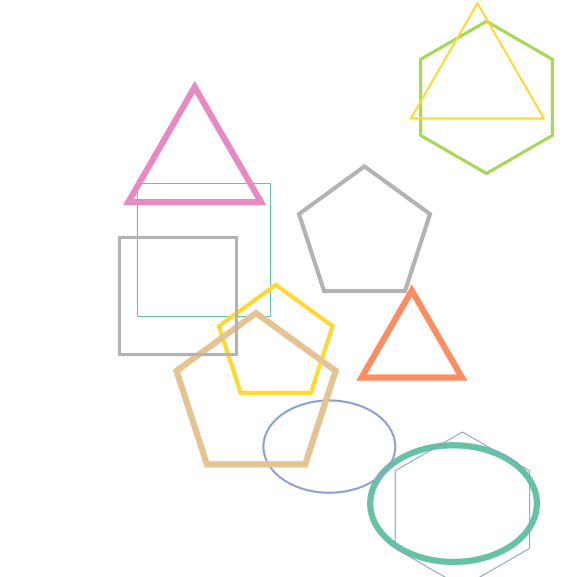[{"shape": "square", "thickness": 0.5, "radius": 0.58, "center": [0.352, 0.567]}, {"shape": "oval", "thickness": 3, "radius": 0.72, "center": [0.785, 0.127]}, {"shape": "triangle", "thickness": 3, "radius": 0.5, "center": [0.713, 0.396]}, {"shape": "hexagon", "thickness": 0.5, "radius": 0.67, "center": [0.801, 0.117]}, {"shape": "oval", "thickness": 1, "radius": 0.57, "center": [0.57, 0.226]}, {"shape": "triangle", "thickness": 3, "radius": 0.66, "center": [0.337, 0.716]}, {"shape": "hexagon", "thickness": 1.5, "radius": 0.66, "center": [0.842, 0.831]}, {"shape": "pentagon", "thickness": 2, "radius": 0.52, "center": [0.478, 0.403]}, {"shape": "triangle", "thickness": 1, "radius": 0.66, "center": [0.827, 0.861]}, {"shape": "pentagon", "thickness": 3, "radius": 0.72, "center": [0.443, 0.312]}, {"shape": "square", "thickness": 1.5, "radius": 0.5, "center": [0.307, 0.487]}, {"shape": "pentagon", "thickness": 2, "radius": 0.6, "center": [0.631, 0.592]}]